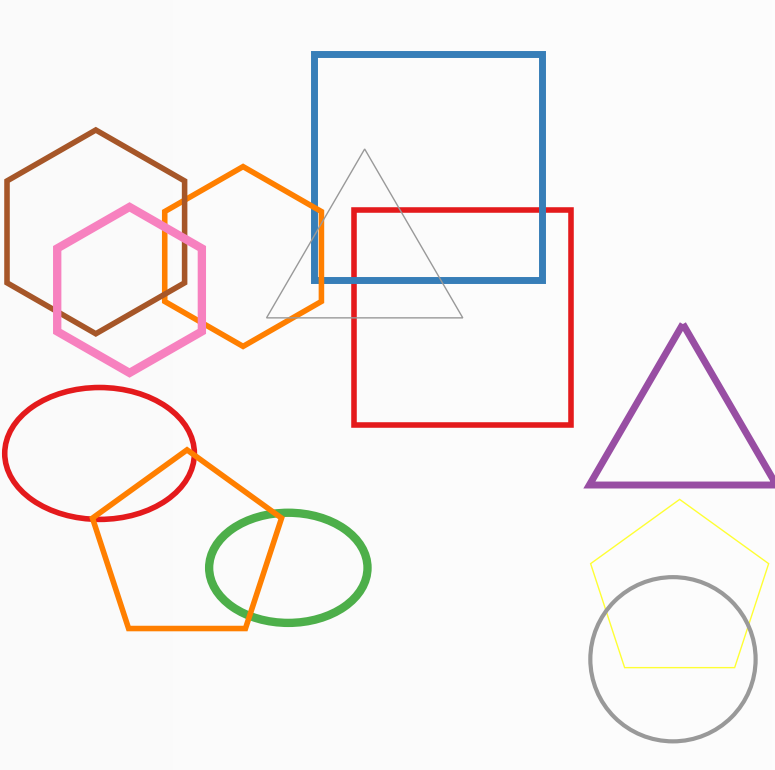[{"shape": "oval", "thickness": 2, "radius": 0.61, "center": [0.128, 0.411]}, {"shape": "square", "thickness": 2, "radius": 0.7, "center": [0.596, 0.588]}, {"shape": "square", "thickness": 2.5, "radius": 0.74, "center": [0.552, 0.783]}, {"shape": "oval", "thickness": 3, "radius": 0.51, "center": [0.372, 0.263]}, {"shape": "triangle", "thickness": 2.5, "radius": 0.7, "center": [0.881, 0.44]}, {"shape": "pentagon", "thickness": 2, "radius": 0.64, "center": [0.241, 0.287]}, {"shape": "hexagon", "thickness": 2, "radius": 0.58, "center": [0.314, 0.667]}, {"shape": "pentagon", "thickness": 0.5, "radius": 0.6, "center": [0.877, 0.231]}, {"shape": "hexagon", "thickness": 2, "radius": 0.66, "center": [0.124, 0.699]}, {"shape": "hexagon", "thickness": 3, "radius": 0.54, "center": [0.167, 0.623]}, {"shape": "circle", "thickness": 1.5, "radius": 0.53, "center": [0.868, 0.144]}, {"shape": "triangle", "thickness": 0.5, "radius": 0.73, "center": [0.471, 0.66]}]